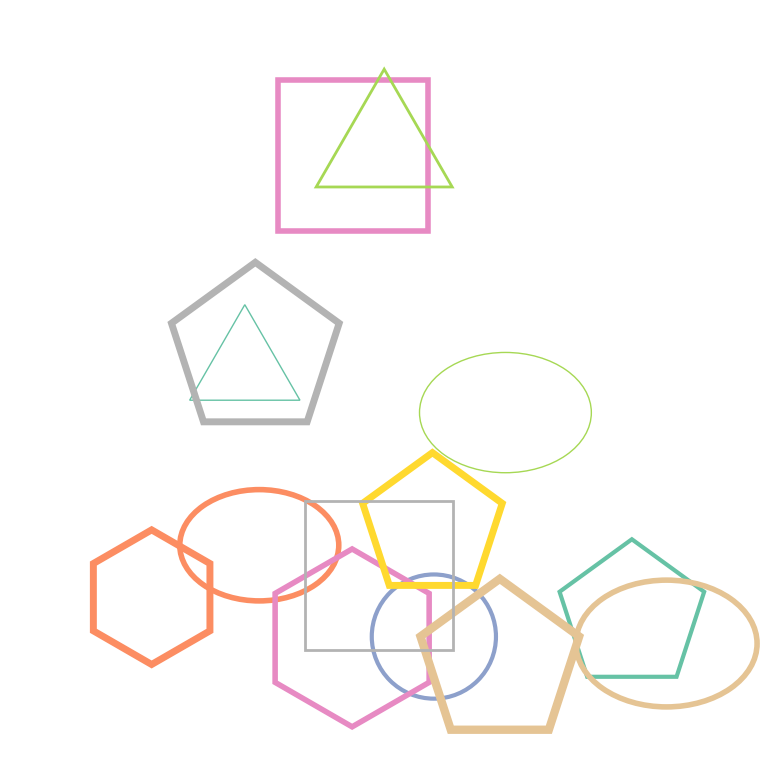[{"shape": "triangle", "thickness": 0.5, "radius": 0.41, "center": [0.318, 0.522]}, {"shape": "pentagon", "thickness": 1.5, "radius": 0.49, "center": [0.821, 0.201]}, {"shape": "oval", "thickness": 2, "radius": 0.52, "center": [0.337, 0.292]}, {"shape": "hexagon", "thickness": 2.5, "radius": 0.44, "center": [0.197, 0.224]}, {"shape": "circle", "thickness": 1.5, "radius": 0.4, "center": [0.563, 0.173]}, {"shape": "hexagon", "thickness": 2, "radius": 0.58, "center": [0.457, 0.172]}, {"shape": "square", "thickness": 2, "radius": 0.49, "center": [0.458, 0.798]}, {"shape": "oval", "thickness": 0.5, "radius": 0.56, "center": [0.656, 0.464]}, {"shape": "triangle", "thickness": 1, "radius": 0.51, "center": [0.499, 0.808]}, {"shape": "pentagon", "thickness": 2.5, "radius": 0.48, "center": [0.562, 0.317]}, {"shape": "pentagon", "thickness": 3, "radius": 0.54, "center": [0.649, 0.14]}, {"shape": "oval", "thickness": 2, "radius": 0.59, "center": [0.866, 0.164]}, {"shape": "pentagon", "thickness": 2.5, "radius": 0.57, "center": [0.332, 0.545]}, {"shape": "square", "thickness": 1, "radius": 0.48, "center": [0.492, 0.252]}]